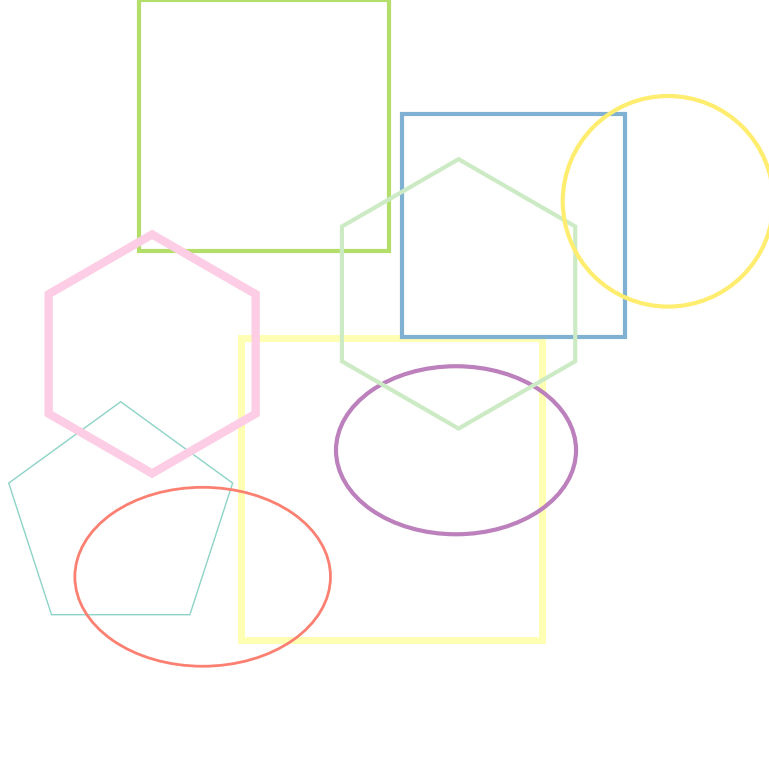[{"shape": "pentagon", "thickness": 0.5, "radius": 0.76, "center": [0.157, 0.325]}, {"shape": "square", "thickness": 2.5, "radius": 0.98, "center": [0.508, 0.365]}, {"shape": "oval", "thickness": 1, "radius": 0.83, "center": [0.263, 0.251]}, {"shape": "square", "thickness": 1.5, "radius": 0.72, "center": [0.668, 0.707]}, {"shape": "square", "thickness": 1.5, "radius": 0.81, "center": [0.343, 0.837]}, {"shape": "hexagon", "thickness": 3, "radius": 0.78, "center": [0.198, 0.54]}, {"shape": "oval", "thickness": 1.5, "radius": 0.78, "center": [0.592, 0.415]}, {"shape": "hexagon", "thickness": 1.5, "radius": 0.87, "center": [0.596, 0.618]}, {"shape": "circle", "thickness": 1.5, "radius": 0.68, "center": [0.868, 0.739]}]